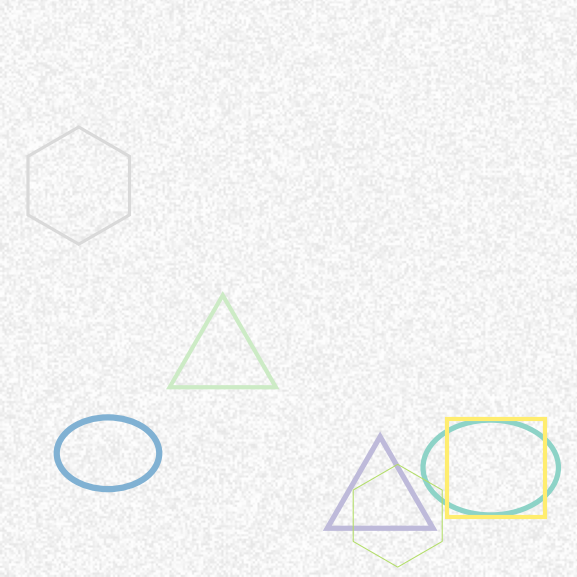[{"shape": "oval", "thickness": 2.5, "radius": 0.59, "center": [0.85, 0.19]}, {"shape": "triangle", "thickness": 2.5, "radius": 0.53, "center": [0.658, 0.137]}, {"shape": "oval", "thickness": 3, "radius": 0.44, "center": [0.187, 0.214]}, {"shape": "hexagon", "thickness": 0.5, "radius": 0.44, "center": [0.689, 0.106]}, {"shape": "hexagon", "thickness": 1.5, "radius": 0.51, "center": [0.136, 0.678]}, {"shape": "triangle", "thickness": 2, "radius": 0.53, "center": [0.386, 0.382]}, {"shape": "square", "thickness": 2, "radius": 0.42, "center": [0.859, 0.188]}]